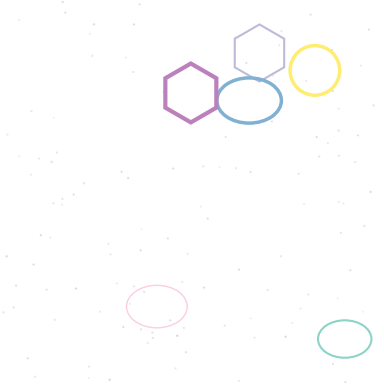[{"shape": "oval", "thickness": 1.5, "radius": 0.35, "center": [0.895, 0.119]}, {"shape": "hexagon", "thickness": 1.5, "radius": 0.37, "center": [0.674, 0.862]}, {"shape": "oval", "thickness": 2.5, "radius": 0.42, "center": [0.647, 0.739]}, {"shape": "oval", "thickness": 1, "radius": 0.39, "center": [0.408, 0.204]}, {"shape": "hexagon", "thickness": 3, "radius": 0.38, "center": [0.496, 0.759]}, {"shape": "circle", "thickness": 2.5, "radius": 0.32, "center": [0.818, 0.817]}]